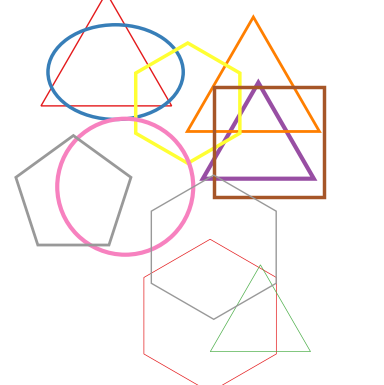[{"shape": "triangle", "thickness": 1, "radius": 0.98, "center": [0.276, 0.823]}, {"shape": "hexagon", "thickness": 0.5, "radius": 0.99, "center": [0.546, 0.18]}, {"shape": "oval", "thickness": 2.5, "radius": 0.88, "center": [0.3, 0.813]}, {"shape": "triangle", "thickness": 0.5, "radius": 0.75, "center": [0.676, 0.162]}, {"shape": "triangle", "thickness": 3, "radius": 0.83, "center": [0.671, 0.619]}, {"shape": "triangle", "thickness": 2, "radius": 0.99, "center": [0.658, 0.758]}, {"shape": "hexagon", "thickness": 2.5, "radius": 0.78, "center": [0.488, 0.732]}, {"shape": "square", "thickness": 2.5, "radius": 0.72, "center": [0.699, 0.631]}, {"shape": "circle", "thickness": 3, "radius": 0.88, "center": [0.325, 0.515]}, {"shape": "hexagon", "thickness": 1, "radius": 0.94, "center": [0.555, 0.358]}, {"shape": "pentagon", "thickness": 2, "radius": 0.79, "center": [0.191, 0.491]}]